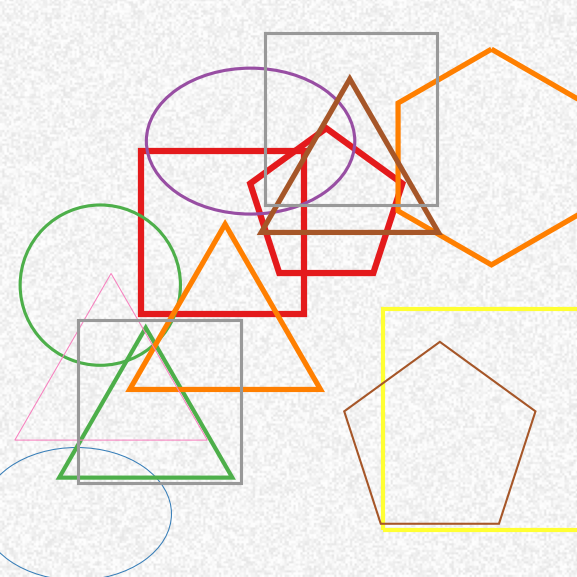[{"shape": "pentagon", "thickness": 3, "radius": 0.69, "center": [0.565, 0.638]}, {"shape": "square", "thickness": 3, "radius": 0.71, "center": [0.386, 0.597]}, {"shape": "oval", "thickness": 0.5, "radius": 0.82, "center": [0.133, 0.109]}, {"shape": "circle", "thickness": 1.5, "radius": 0.69, "center": [0.174, 0.505]}, {"shape": "triangle", "thickness": 2, "radius": 0.87, "center": [0.252, 0.259]}, {"shape": "oval", "thickness": 1.5, "radius": 0.9, "center": [0.434, 0.755]}, {"shape": "triangle", "thickness": 2.5, "radius": 0.95, "center": [0.39, 0.42]}, {"shape": "hexagon", "thickness": 2.5, "radius": 0.93, "center": [0.851, 0.727]}, {"shape": "square", "thickness": 2, "radius": 0.96, "center": [0.855, 0.272]}, {"shape": "triangle", "thickness": 2.5, "radius": 0.89, "center": [0.606, 0.685]}, {"shape": "pentagon", "thickness": 1, "radius": 0.87, "center": [0.762, 0.233]}, {"shape": "triangle", "thickness": 0.5, "radius": 0.96, "center": [0.192, 0.333]}, {"shape": "square", "thickness": 1.5, "radius": 0.7, "center": [0.276, 0.304]}, {"shape": "square", "thickness": 1.5, "radius": 0.75, "center": [0.608, 0.793]}]